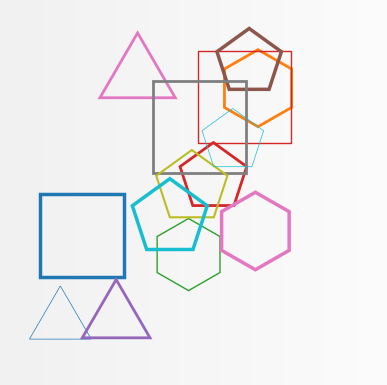[{"shape": "triangle", "thickness": 0.5, "radius": 0.46, "center": [0.156, 0.165]}, {"shape": "square", "thickness": 2.5, "radius": 0.54, "center": [0.21, 0.388]}, {"shape": "hexagon", "thickness": 2, "radius": 0.5, "center": [0.666, 0.771]}, {"shape": "hexagon", "thickness": 1, "radius": 0.47, "center": [0.487, 0.339]}, {"shape": "square", "thickness": 1, "radius": 0.6, "center": [0.632, 0.748]}, {"shape": "pentagon", "thickness": 2, "radius": 0.45, "center": [0.551, 0.539]}, {"shape": "triangle", "thickness": 2, "radius": 0.5, "center": [0.3, 0.173]}, {"shape": "pentagon", "thickness": 2.5, "radius": 0.44, "center": [0.643, 0.839]}, {"shape": "triangle", "thickness": 2, "radius": 0.56, "center": [0.355, 0.802]}, {"shape": "hexagon", "thickness": 2.5, "radius": 0.5, "center": [0.659, 0.4]}, {"shape": "square", "thickness": 2, "radius": 0.6, "center": [0.515, 0.67]}, {"shape": "pentagon", "thickness": 1.5, "radius": 0.48, "center": [0.495, 0.514]}, {"shape": "pentagon", "thickness": 2.5, "radius": 0.51, "center": [0.438, 0.434]}, {"shape": "pentagon", "thickness": 0.5, "radius": 0.42, "center": [0.601, 0.635]}]